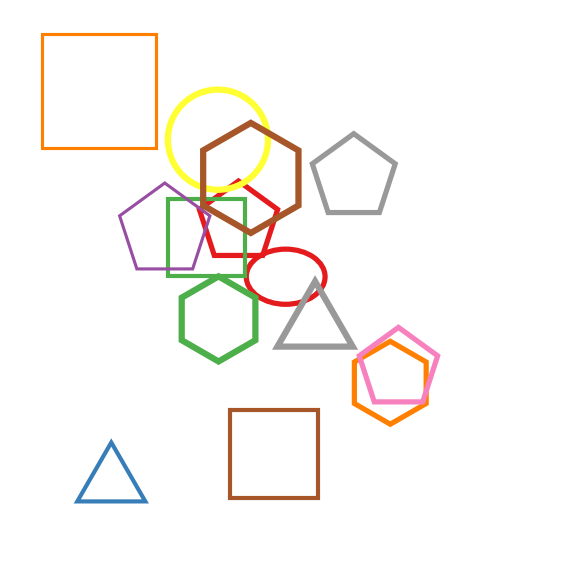[{"shape": "oval", "thickness": 2.5, "radius": 0.34, "center": [0.495, 0.52]}, {"shape": "pentagon", "thickness": 2.5, "radius": 0.36, "center": [0.413, 0.614]}, {"shape": "triangle", "thickness": 2, "radius": 0.34, "center": [0.193, 0.165]}, {"shape": "hexagon", "thickness": 3, "radius": 0.37, "center": [0.378, 0.447]}, {"shape": "square", "thickness": 2, "radius": 0.33, "center": [0.358, 0.588]}, {"shape": "pentagon", "thickness": 1.5, "radius": 0.41, "center": [0.285, 0.6]}, {"shape": "square", "thickness": 1.5, "radius": 0.49, "center": [0.172, 0.842]}, {"shape": "hexagon", "thickness": 2.5, "radius": 0.36, "center": [0.676, 0.336]}, {"shape": "circle", "thickness": 3, "radius": 0.43, "center": [0.377, 0.757]}, {"shape": "square", "thickness": 2, "radius": 0.38, "center": [0.474, 0.213]}, {"shape": "hexagon", "thickness": 3, "radius": 0.48, "center": [0.434, 0.691]}, {"shape": "pentagon", "thickness": 2.5, "radius": 0.36, "center": [0.69, 0.361]}, {"shape": "pentagon", "thickness": 2.5, "radius": 0.38, "center": [0.613, 0.692]}, {"shape": "triangle", "thickness": 3, "radius": 0.38, "center": [0.546, 0.437]}]